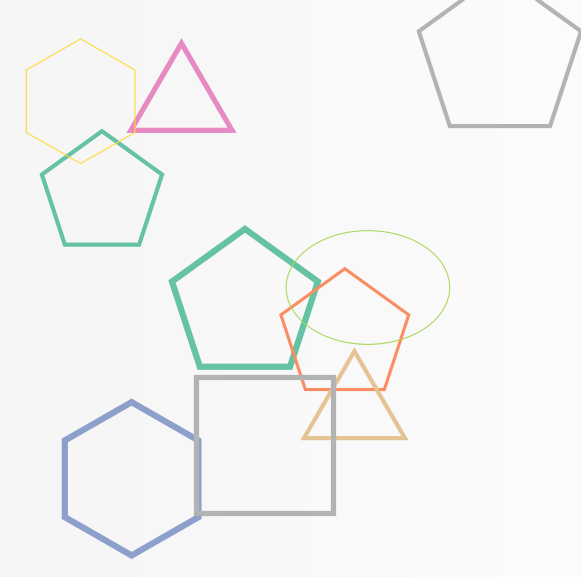[{"shape": "pentagon", "thickness": 3, "radius": 0.66, "center": [0.421, 0.471]}, {"shape": "pentagon", "thickness": 2, "radius": 0.54, "center": [0.175, 0.663]}, {"shape": "pentagon", "thickness": 1.5, "radius": 0.58, "center": [0.593, 0.418]}, {"shape": "hexagon", "thickness": 3, "radius": 0.66, "center": [0.226, 0.17]}, {"shape": "triangle", "thickness": 2.5, "radius": 0.5, "center": [0.312, 0.824]}, {"shape": "oval", "thickness": 0.5, "radius": 0.7, "center": [0.633, 0.501]}, {"shape": "hexagon", "thickness": 0.5, "radius": 0.54, "center": [0.139, 0.824]}, {"shape": "triangle", "thickness": 2, "radius": 0.5, "center": [0.61, 0.291]}, {"shape": "square", "thickness": 2.5, "radius": 0.59, "center": [0.455, 0.229]}, {"shape": "pentagon", "thickness": 2, "radius": 0.73, "center": [0.86, 0.9]}]